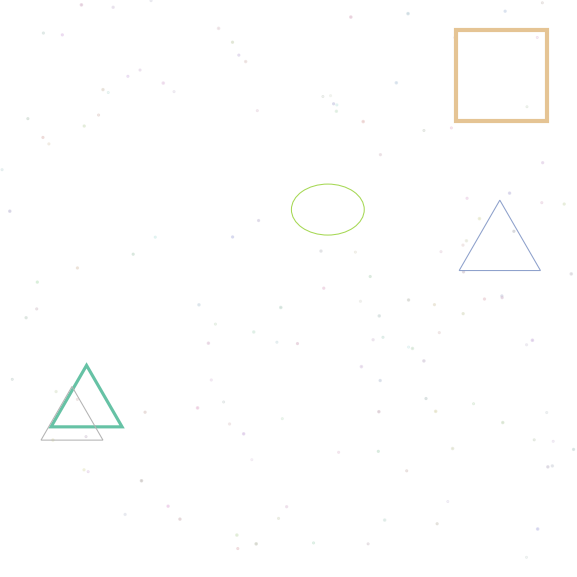[{"shape": "triangle", "thickness": 1.5, "radius": 0.35, "center": [0.15, 0.296]}, {"shape": "triangle", "thickness": 0.5, "radius": 0.41, "center": [0.865, 0.571]}, {"shape": "oval", "thickness": 0.5, "radius": 0.32, "center": [0.568, 0.636]}, {"shape": "square", "thickness": 2, "radius": 0.39, "center": [0.869, 0.869]}, {"shape": "triangle", "thickness": 0.5, "radius": 0.31, "center": [0.125, 0.268]}]